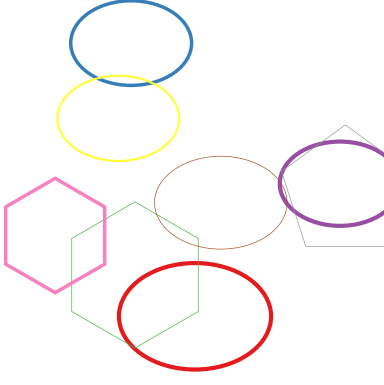[{"shape": "oval", "thickness": 3, "radius": 0.99, "center": [0.507, 0.178]}, {"shape": "oval", "thickness": 2.5, "radius": 0.79, "center": [0.341, 0.888]}, {"shape": "hexagon", "thickness": 0.5, "radius": 0.95, "center": [0.351, 0.286]}, {"shape": "oval", "thickness": 3, "radius": 0.78, "center": [0.883, 0.523]}, {"shape": "oval", "thickness": 1.5, "radius": 0.79, "center": [0.307, 0.693]}, {"shape": "oval", "thickness": 0.5, "radius": 0.86, "center": [0.574, 0.474]}, {"shape": "hexagon", "thickness": 2.5, "radius": 0.74, "center": [0.143, 0.388]}, {"shape": "pentagon", "thickness": 0.5, "radius": 0.87, "center": [0.897, 0.501]}]